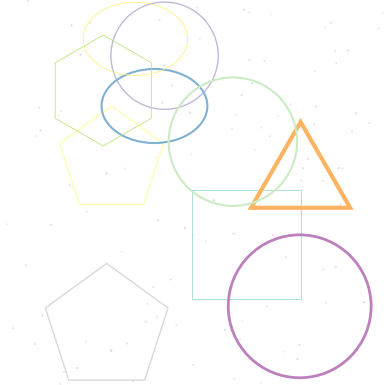[{"shape": "square", "thickness": 0.5, "radius": 0.71, "center": [0.64, 0.364]}, {"shape": "pentagon", "thickness": 1, "radius": 0.71, "center": [0.29, 0.583]}, {"shape": "circle", "thickness": 1, "radius": 0.7, "center": [0.427, 0.855]}, {"shape": "oval", "thickness": 1.5, "radius": 0.69, "center": [0.401, 0.725]}, {"shape": "triangle", "thickness": 3, "radius": 0.74, "center": [0.781, 0.535]}, {"shape": "hexagon", "thickness": 0.5, "radius": 0.72, "center": [0.268, 0.765]}, {"shape": "pentagon", "thickness": 1, "radius": 0.84, "center": [0.277, 0.148]}, {"shape": "circle", "thickness": 2, "radius": 0.93, "center": [0.778, 0.204]}, {"shape": "circle", "thickness": 1.5, "radius": 0.83, "center": [0.605, 0.632]}, {"shape": "oval", "thickness": 0.5, "radius": 0.68, "center": [0.352, 0.899]}]